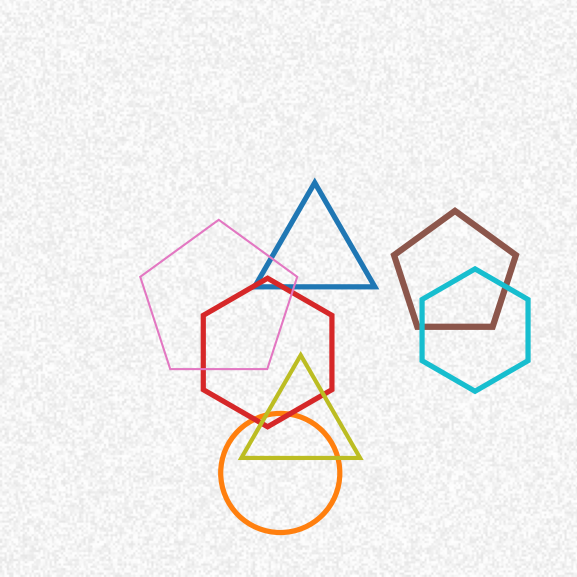[{"shape": "triangle", "thickness": 2.5, "radius": 0.6, "center": [0.545, 0.563]}, {"shape": "circle", "thickness": 2.5, "radius": 0.52, "center": [0.485, 0.18]}, {"shape": "hexagon", "thickness": 2.5, "radius": 0.64, "center": [0.463, 0.389]}, {"shape": "pentagon", "thickness": 3, "radius": 0.55, "center": [0.788, 0.523]}, {"shape": "pentagon", "thickness": 1, "radius": 0.71, "center": [0.379, 0.476]}, {"shape": "triangle", "thickness": 2, "radius": 0.59, "center": [0.521, 0.265]}, {"shape": "hexagon", "thickness": 2.5, "radius": 0.53, "center": [0.823, 0.428]}]